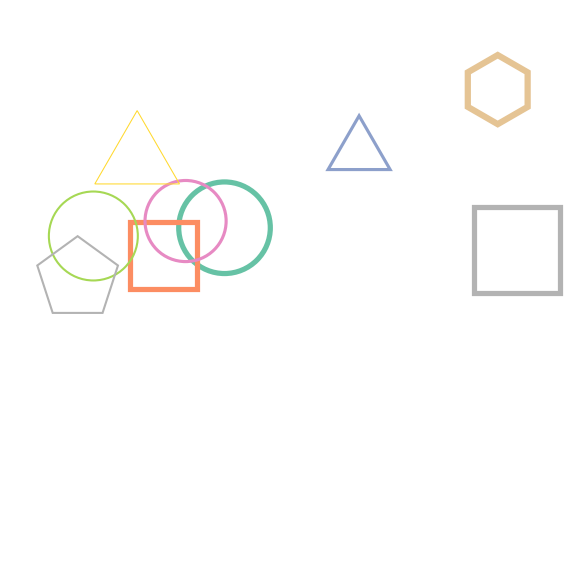[{"shape": "circle", "thickness": 2.5, "radius": 0.4, "center": [0.389, 0.605]}, {"shape": "square", "thickness": 2.5, "radius": 0.29, "center": [0.283, 0.556]}, {"shape": "triangle", "thickness": 1.5, "radius": 0.31, "center": [0.622, 0.737]}, {"shape": "circle", "thickness": 1.5, "radius": 0.35, "center": [0.321, 0.616]}, {"shape": "circle", "thickness": 1, "radius": 0.39, "center": [0.162, 0.59]}, {"shape": "triangle", "thickness": 0.5, "radius": 0.42, "center": [0.237, 0.723]}, {"shape": "hexagon", "thickness": 3, "radius": 0.3, "center": [0.862, 0.844]}, {"shape": "square", "thickness": 2.5, "radius": 0.37, "center": [0.895, 0.566]}, {"shape": "pentagon", "thickness": 1, "radius": 0.37, "center": [0.134, 0.517]}]